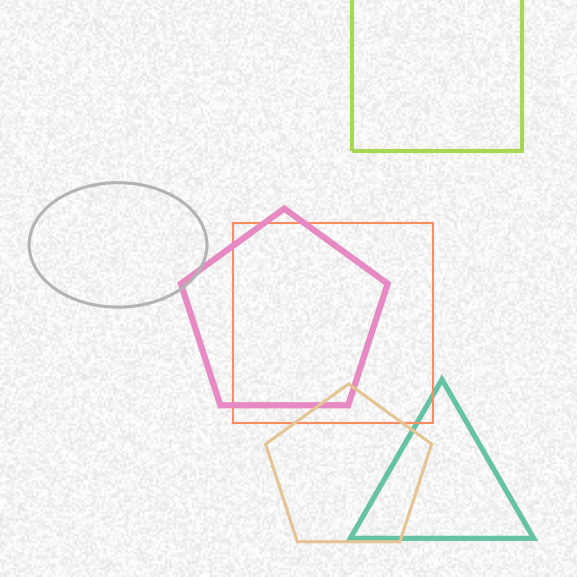[{"shape": "triangle", "thickness": 2.5, "radius": 0.92, "center": [0.765, 0.159]}, {"shape": "square", "thickness": 1, "radius": 0.87, "center": [0.577, 0.44]}, {"shape": "pentagon", "thickness": 3, "radius": 0.94, "center": [0.492, 0.45]}, {"shape": "square", "thickness": 2, "radius": 0.74, "center": [0.757, 0.885]}, {"shape": "pentagon", "thickness": 1.5, "radius": 0.76, "center": [0.604, 0.183]}, {"shape": "oval", "thickness": 1.5, "radius": 0.77, "center": [0.204, 0.575]}]